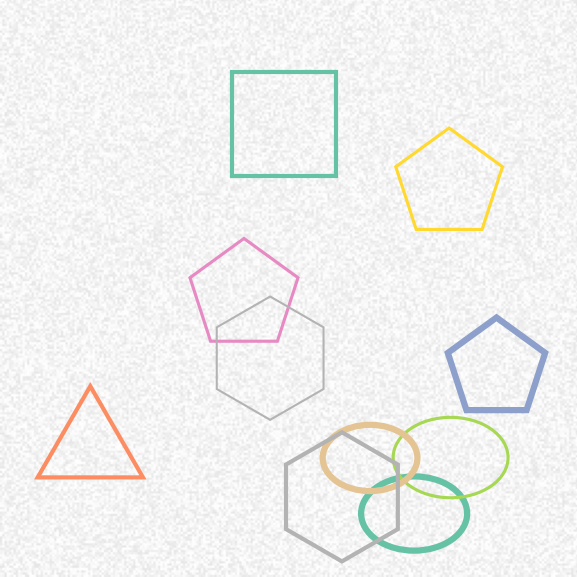[{"shape": "oval", "thickness": 3, "radius": 0.46, "center": [0.717, 0.11]}, {"shape": "square", "thickness": 2, "radius": 0.45, "center": [0.492, 0.784]}, {"shape": "triangle", "thickness": 2, "radius": 0.53, "center": [0.156, 0.225]}, {"shape": "pentagon", "thickness": 3, "radius": 0.44, "center": [0.86, 0.361]}, {"shape": "pentagon", "thickness": 1.5, "radius": 0.49, "center": [0.422, 0.488]}, {"shape": "oval", "thickness": 1.5, "radius": 0.5, "center": [0.78, 0.207]}, {"shape": "pentagon", "thickness": 1.5, "radius": 0.49, "center": [0.778, 0.68]}, {"shape": "oval", "thickness": 3, "radius": 0.41, "center": [0.641, 0.206]}, {"shape": "hexagon", "thickness": 1, "radius": 0.53, "center": [0.468, 0.379]}, {"shape": "hexagon", "thickness": 2, "radius": 0.56, "center": [0.592, 0.139]}]